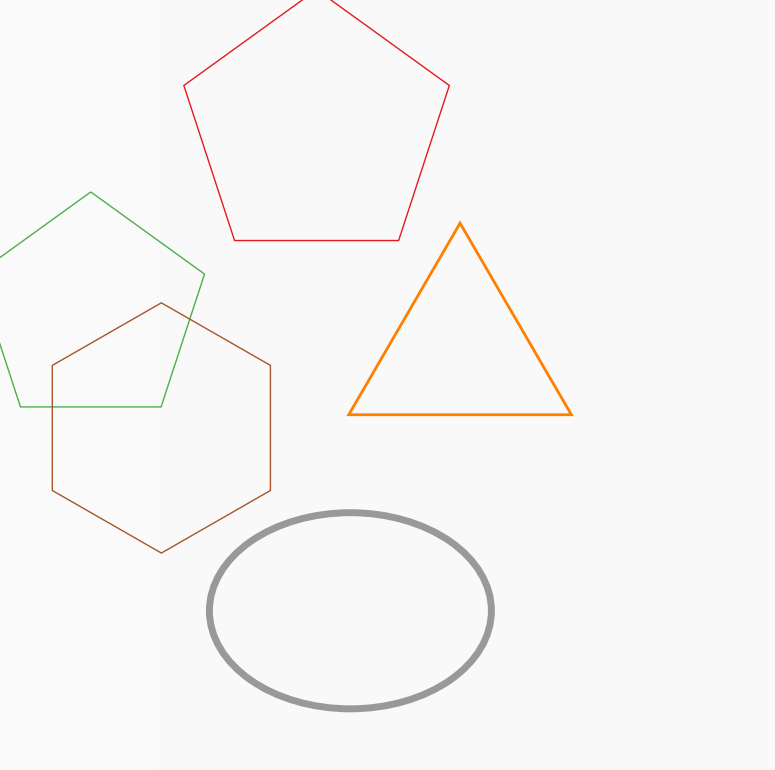[{"shape": "pentagon", "thickness": 0.5, "radius": 0.9, "center": [0.409, 0.833]}, {"shape": "pentagon", "thickness": 0.5, "radius": 0.77, "center": [0.117, 0.596]}, {"shape": "triangle", "thickness": 1, "radius": 0.83, "center": [0.594, 0.544]}, {"shape": "hexagon", "thickness": 0.5, "radius": 0.81, "center": [0.208, 0.444]}, {"shape": "oval", "thickness": 2.5, "radius": 0.91, "center": [0.452, 0.207]}]